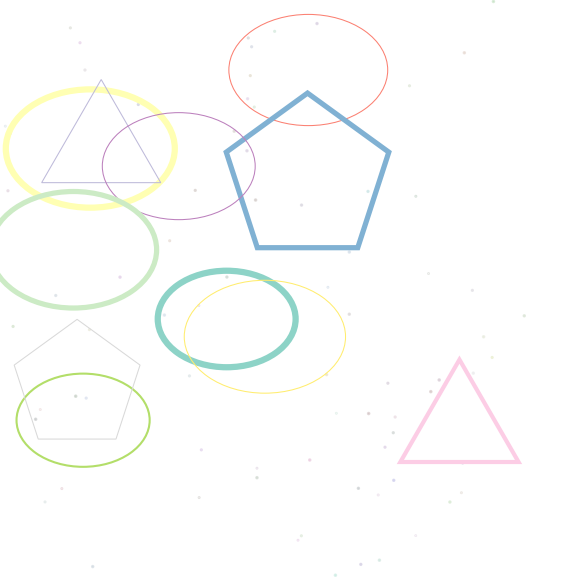[{"shape": "oval", "thickness": 3, "radius": 0.6, "center": [0.393, 0.447]}, {"shape": "oval", "thickness": 3, "radius": 0.73, "center": [0.156, 0.742]}, {"shape": "triangle", "thickness": 0.5, "radius": 0.6, "center": [0.175, 0.742]}, {"shape": "oval", "thickness": 0.5, "radius": 0.69, "center": [0.534, 0.878]}, {"shape": "pentagon", "thickness": 2.5, "radius": 0.74, "center": [0.533, 0.69]}, {"shape": "oval", "thickness": 1, "radius": 0.58, "center": [0.144, 0.271]}, {"shape": "triangle", "thickness": 2, "radius": 0.59, "center": [0.796, 0.258]}, {"shape": "pentagon", "thickness": 0.5, "radius": 0.57, "center": [0.134, 0.332]}, {"shape": "oval", "thickness": 0.5, "radius": 0.66, "center": [0.31, 0.711]}, {"shape": "oval", "thickness": 2.5, "radius": 0.72, "center": [0.127, 0.567]}, {"shape": "oval", "thickness": 0.5, "radius": 0.7, "center": [0.459, 0.416]}]